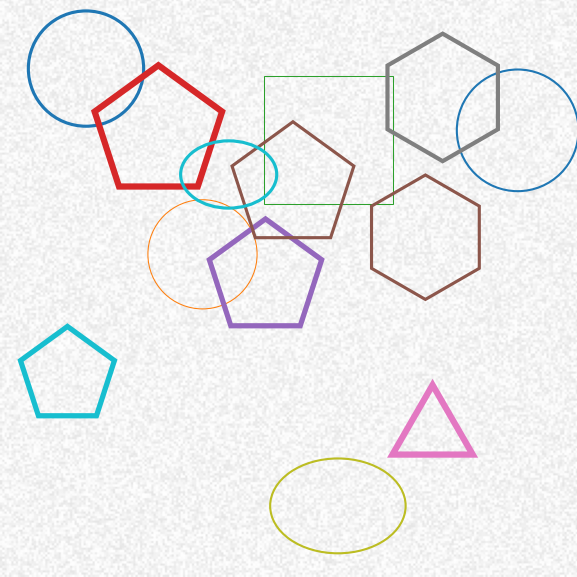[{"shape": "circle", "thickness": 1.5, "radius": 0.5, "center": [0.149, 0.88]}, {"shape": "circle", "thickness": 1, "radius": 0.53, "center": [0.896, 0.773]}, {"shape": "circle", "thickness": 0.5, "radius": 0.47, "center": [0.351, 0.559]}, {"shape": "square", "thickness": 0.5, "radius": 0.56, "center": [0.569, 0.757]}, {"shape": "pentagon", "thickness": 3, "radius": 0.58, "center": [0.274, 0.77]}, {"shape": "pentagon", "thickness": 2.5, "radius": 0.51, "center": [0.46, 0.518]}, {"shape": "pentagon", "thickness": 1.5, "radius": 0.55, "center": [0.507, 0.677]}, {"shape": "hexagon", "thickness": 1.5, "radius": 0.54, "center": [0.737, 0.588]}, {"shape": "triangle", "thickness": 3, "radius": 0.4, "center": [0.749, 0.252]}, {"shape": "hexagon", "thickness": 2, "radius": 0.55, "center": [0.767, 0.83]}, {"shape": "oval", "thickness": 1, "radius": 0.59, "center": [0.585, 0.123]}, {"shape": "oval", "thickness": 1.5, "radius": 0.42, "center": [0.396, 0.697]}, {"shape": "pentagon", "thickness": 2.5, "radius": 0.43, "center": [0.117, 0.348]}]